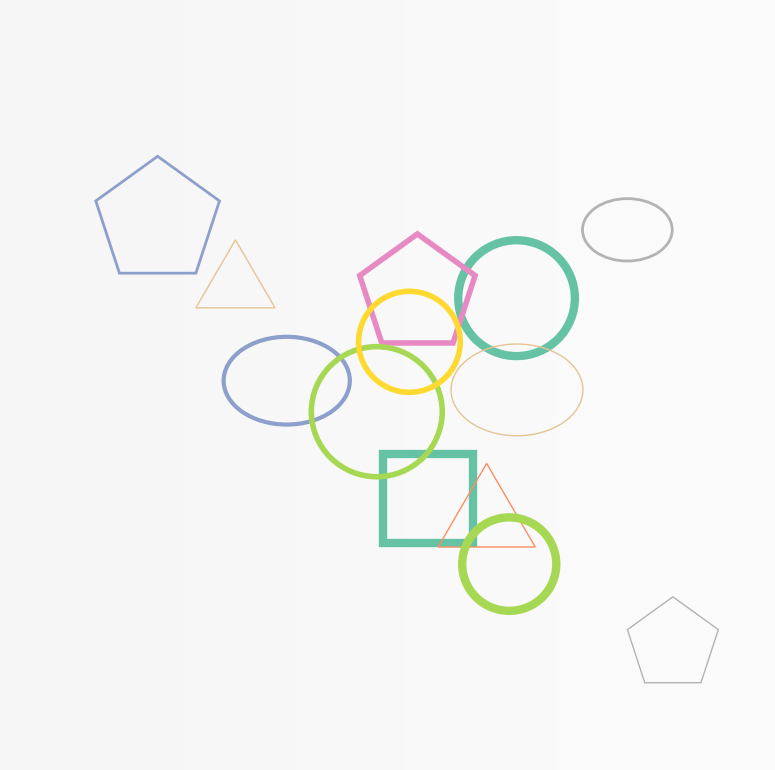[{"shape": "square", "thickness": 3, "radius": 0.29, "center": [0.552, 0.353]}, {"shape": "circle", "thickness": 3, "radius": 0.38, "center": [0.667, 0.613]}, {"shape": "triangle", "thickness": 0.5, "radius": 0.36, "center": [0.628, 0.326]}, {"shape": "oval", "thickness": 1.5, "radius": 0.41, "center": [0.37, 0.506]}, {"shape": "pentagon", "thickness": 1, "radius": 0.42, "center": [0.203, 0.713]}, {"shape": "pentagon", "thickness": 2, "radius": 0.39, "center": [0.539, 0.618]}, {"shape": "circle", "thickness": 2, "radius": 0.42, "center": [0.486, 0.465]}, {"shape": "circle", "thickness": 3, "radius": 0.3, "center": [0.657, 0.267]}, {"shape": "circle", "thickness": 2, "radius": 0.33, "center": [0.528, 0.556]}, {"shape": "oval", "thickness": 0.5, "radius": 0.43, "center": [0.667, 0.494]}, {"shape": "triangle", "thickness": 0.5, "radius": 0.29, "center": [0.304, 0.63]}, {"shape": "pentagon", "thickness": 0.5, "radius": 0.31, "center": [0.868, 0.163]}, {"shape": "oval", "thickness": 1, "radius": 0.29, "center": [0.81, 0.702]}]